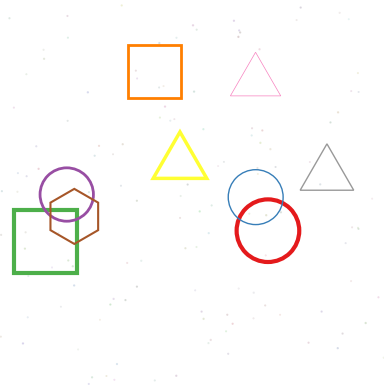[{"shape": "circle", "thickness": 3, "radius": 0.41, "center": [0.696, 0.401]}, {"shape": "circle", "thickness": 1, "radius": 0.36, "center": [0.664, 0.488]}, {"shape": "square", "thickness": 3, "radius": 0.41, "center": [0.119, 0.372]}, {"shape": "circle", "thickness": 2, "radius": 0.35, "center": [0.173, 0.495]}, {"shape": "square", "thickness": 2, "radius": 0.34, "center": [0.402, 0.814]}, {"shape": "triangle", "thickness": 2.5, "radius": 0.4, "center": [0.467, 0.577]}, {"shape": "hexagon", "thickness": 1.5, "radius": 0.36, "center": [0.193, 0.438]}, {"shape": "triangle", "thickness": 0.5, "radius": 0.38, "center": [0.664, 0.789]}, {"shape": "triangle", "thickness": 1, "radius": 0.4, "center": [0.849, 0.546]}]